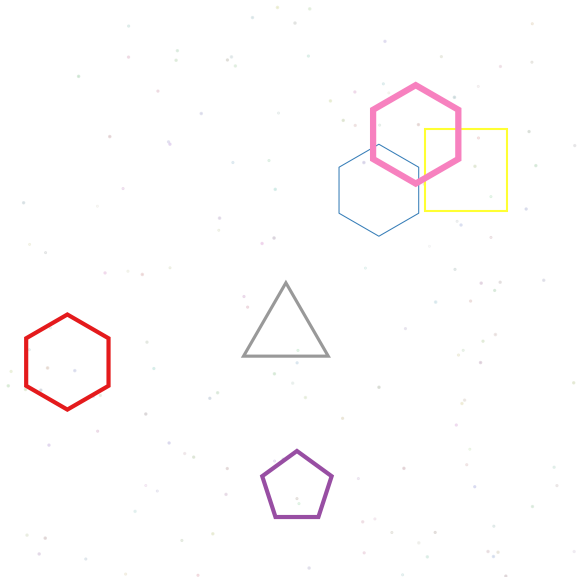[{"shape": "hexagon", "thickness": 2, "radius": 0.41, "center": [0.117, 0.372]}, {"shape": "hexagon", "thickness": 0.5, "radius": 0.4, "center": [0.656, 0.67]}, {"shape": "pentagon", "thickness": 2, "radius": 0.32, "center": [0.514, 0.155]}, {"shape": "square", "thickness": 1, "radius": 0.35, "center": [0.807, 0.706]}, {"shape": "hexagon", "thickness": 3, "radius": 0.43, "center": [0.72, 0.766]}, {"shape": "triangle", "thickness": 1.5, "radius": 0.42, "center": [0.495, 0.425]}]